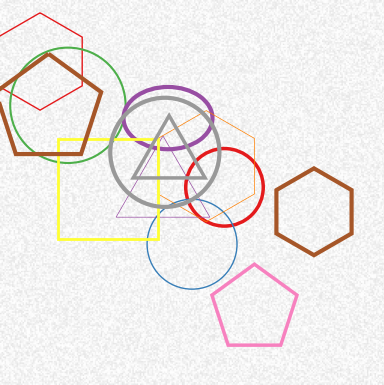[{"shape": "hexagon", "thickness": 1, "radius": 0.63, "center": [0.104, 0.84]}, {"shape": "circle", "thickness": 2.5, "radius": 0.5, "center": [0.583, 0.513]}, {"shape": "circle", "thickness": 1, "radius": 0.58, "center": [0.499, 0.366]}, {"shape": "circle", "thickness": 1.5, "radius": 0.75, "center": [0.176, 0.726]}, {"shape": "oval", "thickness": 3, "radius": 0.58, "center": [0.436, 0.693]}, {"shape": "triangle", "thickness": 0.5, "radius": 0.7, "center": [0.423, 0.506]}, {"shape": "hexagon", "thickness": 0.5, "radius": 0.72, "center": [0.536, 0.568]}, {"shape": "square", "thickness": 2, "radius": 0.65, "center": [0.282, 0.509]}, {"shape": "hexagon", "thickness": 3, "radius": 0.56, "center": [0.816, 0.45]}, {"shape": "pentagon", "thickness": 3, "radius": 0.72, "center": [0.126, 0.716]}, {"shape": "pentagon", "thickness": 2.5, "radius": 0.58, "center": [0.661, 0.198]}, {"shape": "circle", "thickness": 3, "radius": 0.71, "center": [0.428, 0.604]}, {"shape": "triangle", "thickness": 2.5, "radius": 0.54, "center": [0.439, 0.592]}]